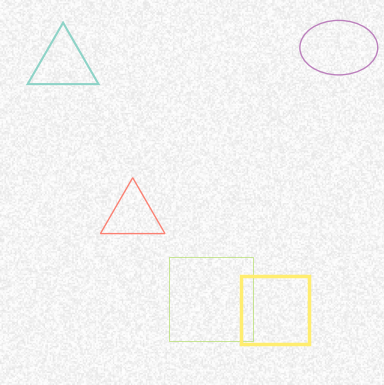[{"shape": "triangle", "thickness": 1.5, "radius": 0.53, "center": [0.164, 0.835]}, {"shape": "triangle", "thickness": 1, "radius": 0.48, "center": [0.345, 0.442]}, {"shape": "square", "thickness": 0.5, "radius": 0.55, "center": [0.548, 0.224]}, {"shape": "oval", "thickness": 1, "radius": 0.51, "center": [0.88, 0.876]}, {"shape": "square", "thickness": 2.5, "radius": 0.45, "center": [0.715, 0.195]}]